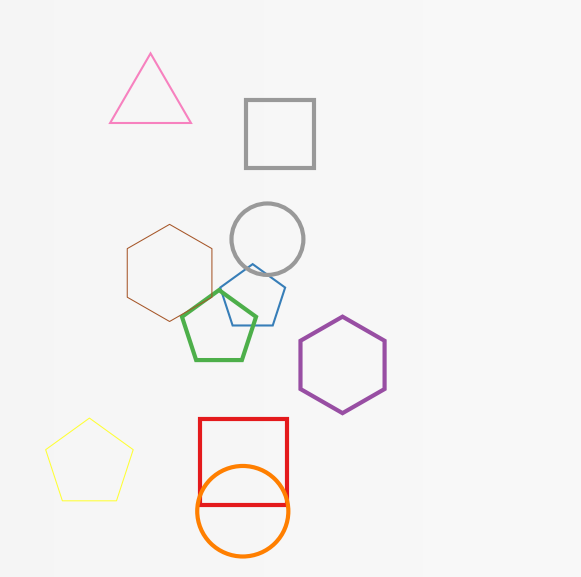[{"shape": "square", "thickness": 2, "radius": 0.37, "center": [0.419, 0.199]}, {"shape": "pentagon", "thickness": 1, "radius": 0.29, "center": [0.435, 0.483]}, {"shape": "pentagon", "thickness": 2, "radius": 0.33, "center": [0.377, 0.43]}, {"shape": "hexagon", "thickness": 2, "radius": 0.42, "center": [0.589, 0.367]}, {"shape": "circle", "thickness": 2, "radius": 0.39, "center": [0.418, 0.114]}, {"shape": "pentagon", "thickness": 0.5, "radius": 0.4, "center": [0.154, 0.196]}, {"shape": "hexagon", "thickness": 0.5, "radius": 0.42, "center": [0.292, 0.527]}, {"shape": "triangle", "thickness": 1, "radius": 0.4, "center": [0.259, 0.826]}, {"shape": "square", "thickness": 2, "radius": 0.29, "center": [0.482, 0.768]}, {"shape": "circle", "thickness": 2, "radius": 0.31, "center": [0.46, 0.585]}]